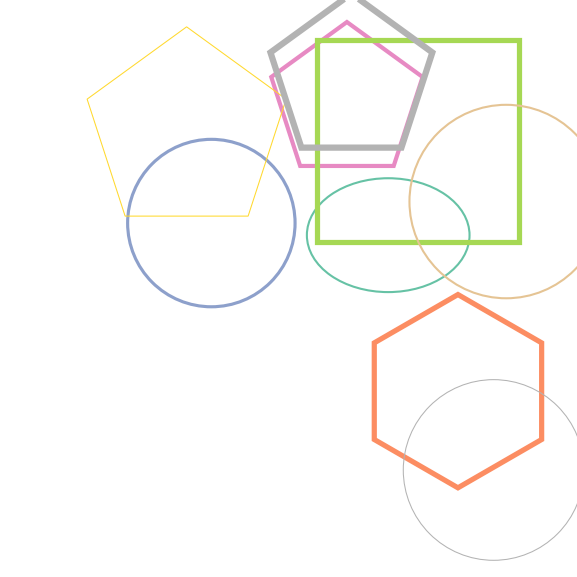[{"shape": "oval", "thickness": 1, "radius": 0.7, "center": [0.672, 0.592]}, {"shape": "hexagon", "thickness": 2.5, "radius": 0.84, "center": [0.793, 0.322]}, {"shape": "circle", "thickness": 1.5, "radius": 0.72, "center": [0.366, 0.613]}, {"shape": "pentagon", "thickness": 2, "radius": 0.69, "center": [0.601, 0.823]}, {"shape": "square", "thickness": 2.5, "radius": 0.87, "center": [0.724, 0.755]}, {"shape": "pentagon", "thickness": 0.5, "radius": 0.91, "center": [0.323, 0.771]}, {"shape": "circle", "thickness": 1, "radius": 0.84, "center": [0.877, 0.65]}, {"shape": "circle", "thickness": 0.5, "radius": 0.78, "center": [0.855, 0.185]}, {"shape": "pentagon", "thickness": 3, "radius": 0.74, "center": [0.609, 0.863]}]